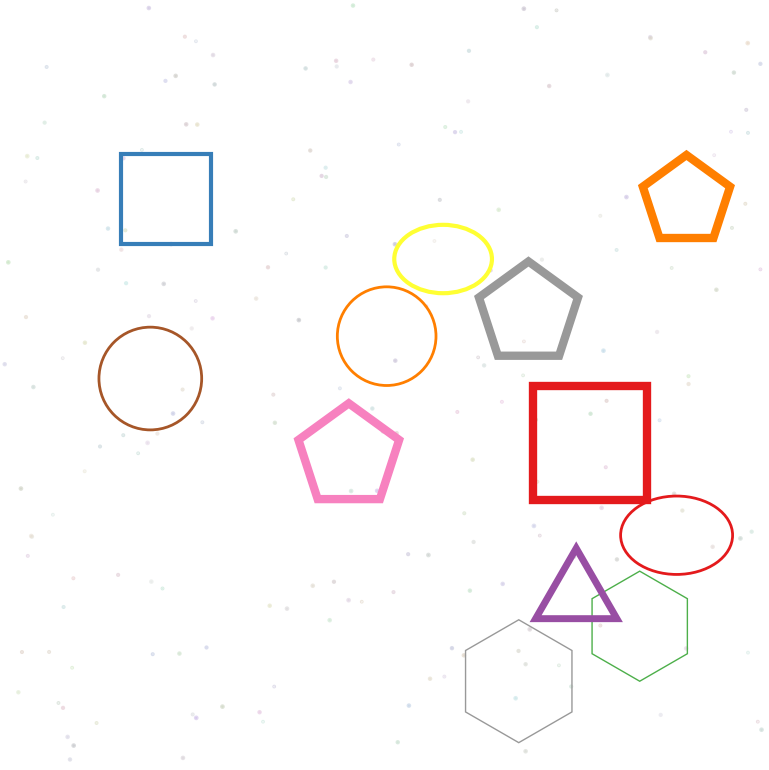[{"shape": "oval", "thickness": 1, "radius": 0.36, "center": [0.879, 0.305]}, {"shape": "square", "thickness": 3, "radius": 0.37, "center": [0.766, 0.425]}, {"shape": "square", "thickness": 1.5, "radius": 0.29, "center": [0.216, 0.741]}, {"shape": "hexagon", "thickness": 0.5, "radius": 0.36, "center": [0.831, 0.187]}, {"shape": "triangle", "thickness": 2.5, "radius": 0.3, "center": [0.748, 0.227]}, {"shape": "circle", "thickness": 1, "radius": 0.32, "center": [0.502, 0.563]}, {"shape": "pentagon", "thickness": 3, "radius": 0.3, "center": [0.891, 0.739]}, {"shape": "oval", "thickness": 1.5, "radius": 0.32, "center": [0.575, 0.664]}, {"shape": "circle", "thickness": 1, "radius": 0.33, "center": [0.195, 0.508]}, {"shape": "pentagon", "thickness": 3, "radius": 0.34, "center": [0.453, 0.407]}, {"shape": "hexagon", "thickness": 0.5, "radius": 0.4, "center": [0.674, 0.115]}, {"shape": "pentagon", "thickness": 3, "radius": 0.34, "center": [0.686, 0.593]}]